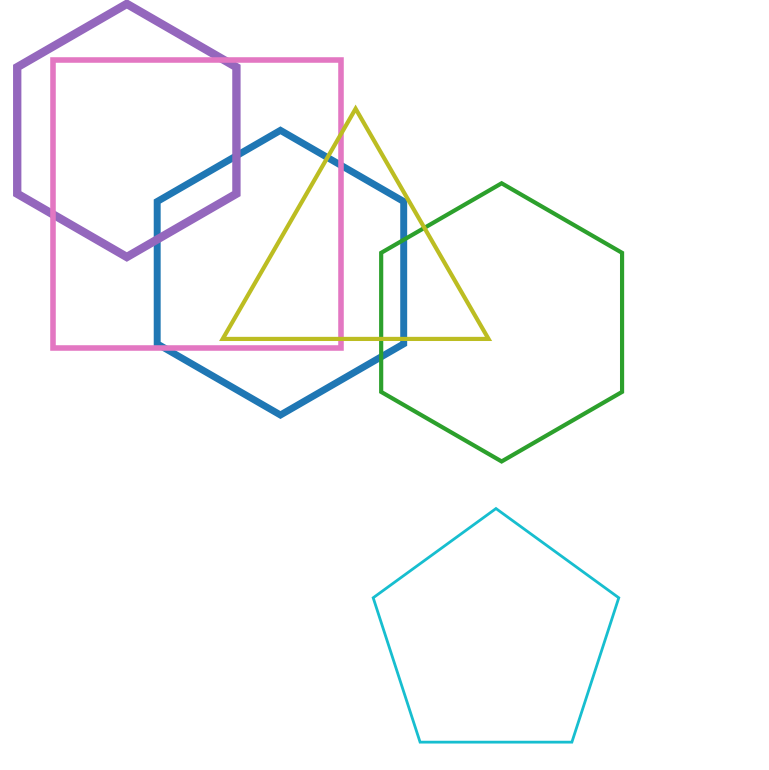[{"shape": "hexagon", "thickness": 2.5, "radius": 0.92, "center": [0.364, 0.646]}, {"shape": "hexagon", "thickness": 1.5, "radius": 0.9, "center": [0.651, 0.581]}, {"shape": "hexagon", "thickness": 3, "radius": 0.82, "center": [0.165, 0.831]}, {"shape": "square", "thickness": 2, "radius": 0.93, "center": [0.256, 0.735]}, {"shape": "triangle", "thickness": 1.5, "radius": 1.0, "center": [0.462, 0.659]}, {"shape": "pentagon", "thickness": 1, "radius": 0.84, "center": [0.644, 0.172]}]